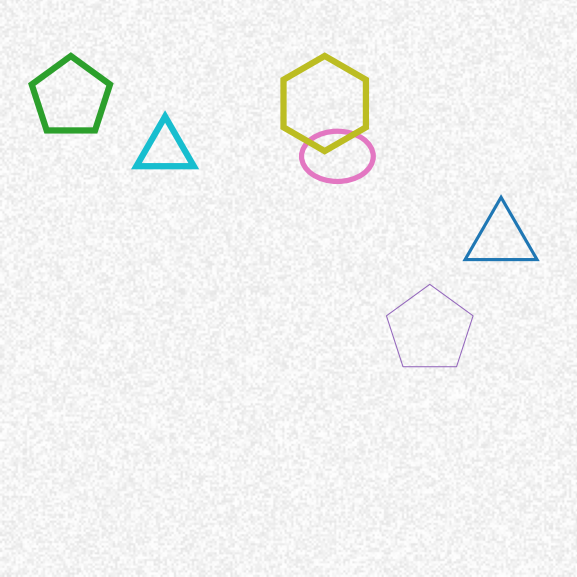[{"shape": "triangle", "thickness": 1.5, "radius": 0.36, "center": [0.868, 0.586]}, {"shape": "pentagon", "thickness": 3, "radius": 0.36, "center": [0.123, 0.831]}, {"shape": "pentagon", "thickness": 0.5, "radius": 0.39, "center": [0.744, 0.428]}, {"shape": "oval", "thickness": 2.5, "radius": 0.31, "center": [0.584, 0.728]}, {"shape": "hexagon", "thickness": 3, "radius": 0.41, "center": [0.562, 0.82]}, {"shape": "triangle", "thickness": 3, "radius": 0.29, "center": [0.286, 0.74]}]